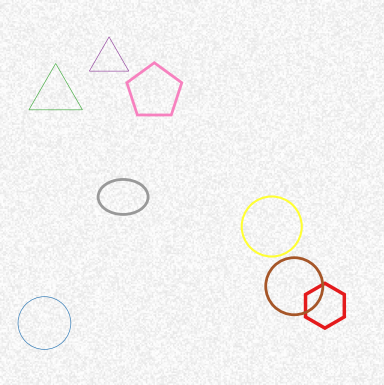[{"shape": "hexagon", "thickness": 2.5, "radius": 0.29, "center": [0.844, 0.206]}, {"shape": "circle", "thickness": 0.5, "radius": 0.34, "center": [0.115, 0.161]}, {"shape": "triangle", "thickness": 0.5, "radius": 0.4, "center": [0.145, 0.755]}, {"shape": "triangle", "thickness": 0.5, "radius": 0.3, "center": [0.283, 0.845]}, {"shape": "circle", "thickness": 1.5, "radius": 0.39, "center": [0.706, 0.412]}, {"shape": "circle", "thickness": 2, "radius": 0.37, "center": [0.764, 0.257]}, {"shape": "pentagon", "thickness": 2, "radius": 0.37, "center": [0.401, 0.762]}, {"shape": "oval", "thickness": 2, "radius": 0.32, "center": [0.32, 0.488]}]